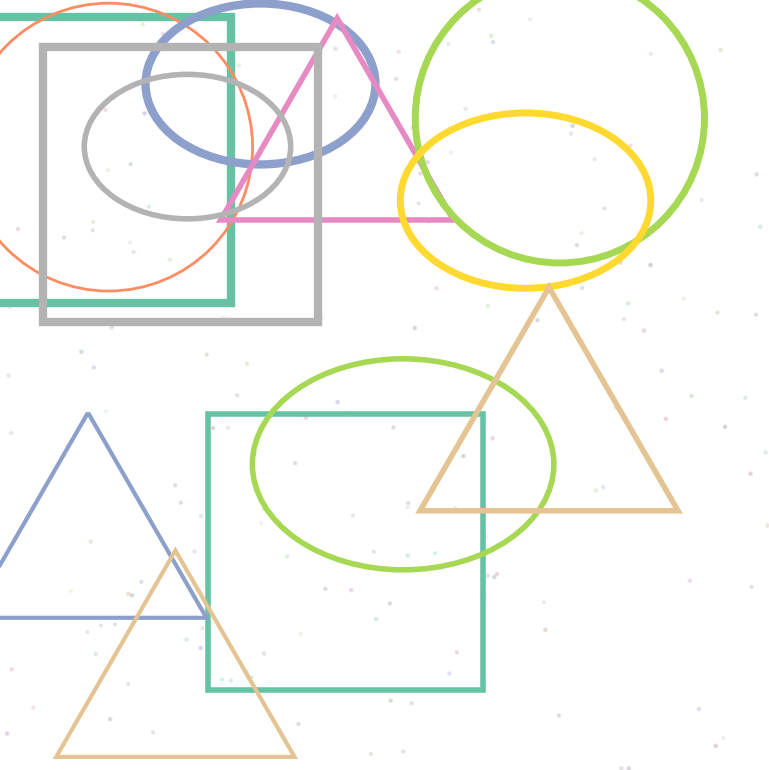[{"shape": "square", "thickness": 3, "radius": 0.93, "center": [0.114, 0.792]}, {"shape": "square", "thickness": 2, "radius": 0.89, "center": [0.448, 0.283]}, {"shape": "circle", "thickness": 1, "radius": 0.93, "center": [0.141, 0.809]}, {"shape": "triangle", "thickness": 1.5, "radius": 0.89, "center": [0.114, 0.286]}, {"shape": "oval", "thickness": 3, "radius": 0.75, "center": [0.338, 0.891]}, {"shape": "triangle", "thickness": 2, "radius": 0.87, "center": [0.438, 0.802]}, {"shape": "circle", "thickness": 2.5, "radius": 0.94, "center": [0.727, 0.846]}, {"shape": "oval", "thickness": 2, "radius": 0.98, "center": [0.523, 0.397]}, {"shape": "oval", "thickness": 2.5, "radius": 0.81, "center": [0.683, 0.739]}, {"shape": "triangle", "thickness": 2, "radius": 0.97, "center": [0.713, 0.433]}, {"shape": "triangle", "thickness": 1.5, "radius": 0.89, "center": [0.228, 0.106]}, {"shape": "square", "thickness": 3, "radius": 0.89, "center": [0.234, 0.761]}, {"shape": "oval", "thickness": 2, "radius": 0.67, "center": [0.243, 0.81]}]